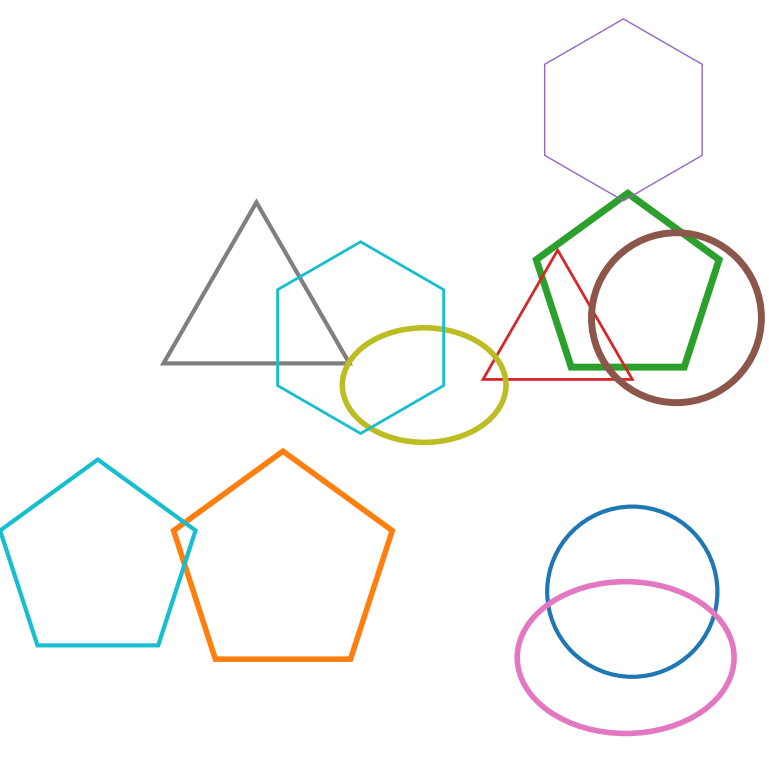[{"shape": "circle", "thickness": 1.5, "radius": 0.55, "center": [0.821, 0.232]}, {"shape": "pentagon", "thickness": 2, "radius": 0.75, "center": [0.367, 0.265]}, {"shape": "pentagon", "thickness": 2.5, "radius": 0.62, "center": [0.815, 0.624]}, {"shape": "triangle", "thickness": 1, "radius": 0.56, "center": [0.724, 0.563]}, {"shape": "hexagon", "thickness": 0.5, "radius": 0.59, "center": [0.81, 0.857]}, {"shape": "circle", "thickness": 2.5, "radius": 0.55, "center": [0.879, 0.587]}, {"shape": "oval", "thickness": 2, "radius": 0.7, "center": [0.813, 0.146]}, {"shape": "triangle", "thickness": 1.5, "radius": 0.7, "center": [0.333, 0.598]}, {"shape": "oval", "thickness": 2, "radius": 0.53, "center": [0.551, 0.5]}, {"shape": "pentagon", "thickness": 1.5, "radius": 0.67, "center": [0.127, 0.27]}, {"shape": "hexagon", "thickness": 1, "radius": 0.62, "center": [0.468, 0.562]}]